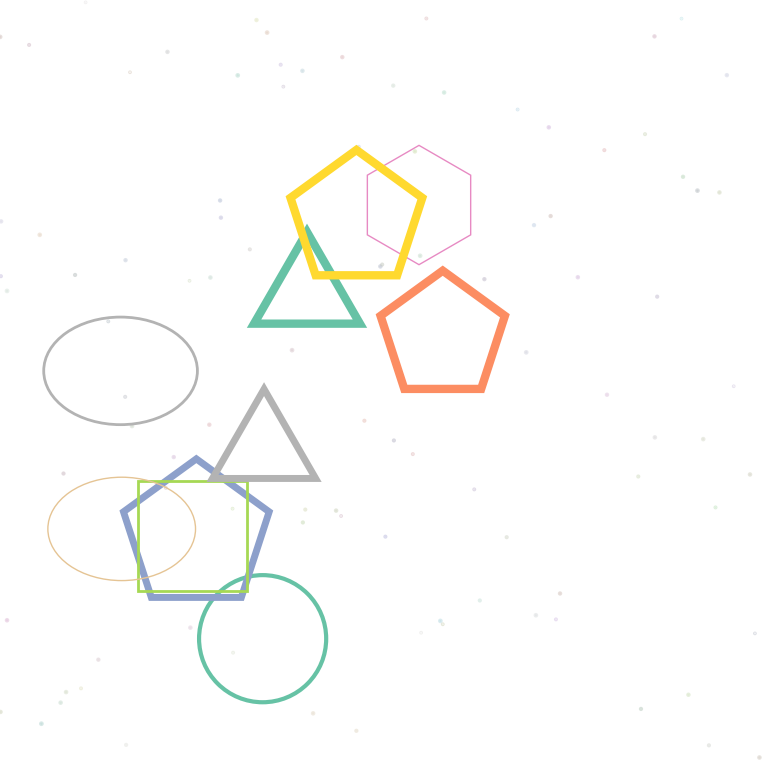[{"shape": "triangle", "thickness": 3, "radius": 0.4, "center": [0.399, 0.619]}, {"shape": "circle", "thickness": 1.5, "radius": 0.41, "center": [0.341, 0.171]}, {"shape": "pentagon", "thickness": 3, "radius": 0.42, "center": [0.575, 0.564]}, {"shape": "pentagon", "thickness": 2.5, "radius": 0.5, "center": [0.255, 0.305]}, {"shape": "hexagon", "thickness": 0.5, "radius": 0.39, "center": [0.544, 0.734]}, {"shape": "square", "thickness": 1, "radius": 0.36, "center": [0.25, 0.304]}, {"shape": "pentagon", "thickness": 3, "radius": 0.45, "center": [0.463, 0.715]}, {"shape": "oval", "thickness": 0.5, "radius": 0.48, "center": [0.158, 0.313]}, {"shape": "triangle", "thickness": 2.5, "radius": 0.39, "center": [0.343, 0.417]}, {"shape": "oval", "thickness": 1, "radius": 0.5, "center": [0.157, 0.518]}]